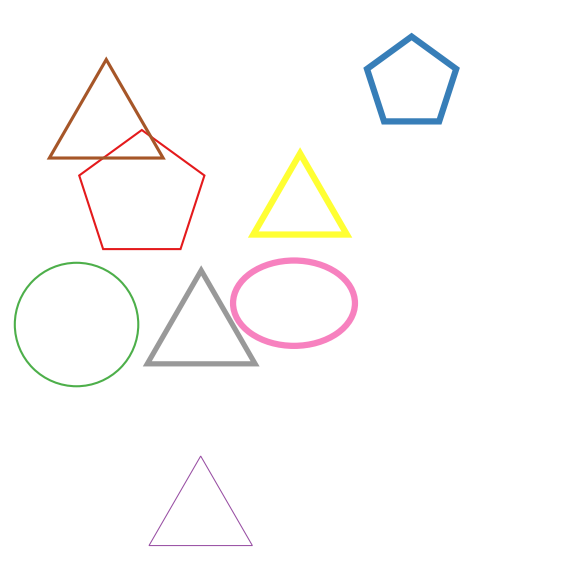[{"shape": "pentagon", "thickness": 1, "radius": 0.57, "center": [0.246, 0.66]}, {"shape": "pentagon", "thickness": 3, "radius": 0.41, "center": [0.713, 0.855]}, {"shape": "circle", "thickness": 1, "radius": 0.53, "center": [0.133, 0.437]}, {"shape": "triangle", "thickness": 0.5, "radius": 0.52, "center": [0.348, 0.106]}, {"shape": "triangle", "thickness": 3, "radius": 0.47, "center": [0.52, 0.64]}, {"shape": "triangle", "thickness": 1.5, "radius": 0.57, "center": [0.184, 0.782]}, {"shape": "oval", "thickness": 3, "radius": 0.53, "center": [0.509, 0.474]}, {"shape": "triangle", "thickness": 2.5, "radius": 0.54, "center": [0.348, 0.423]}]